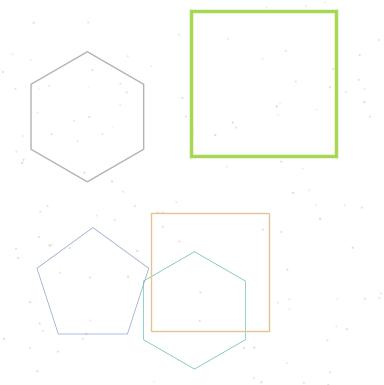[{"shape": "hexagon", "thickness": 0.5, "radius": 0.76, "center": [0.505, 0.194]}, {"shape": "pentagon", "thickness": 0.5, "radius": 0.76, "center": [0.241, 0.256]}, {"shape": "square", "thickness": 2.5, "radius": 0.94, "center": [0.684, 0.783]}, {"shape": "square", "thickness": 1, "radius": 0.76, "center": [0.546, 0.293]}, {"shape": "hexagon", "thickness": 1, "radius": 0.84, "center": [0.227, 0.697]}]